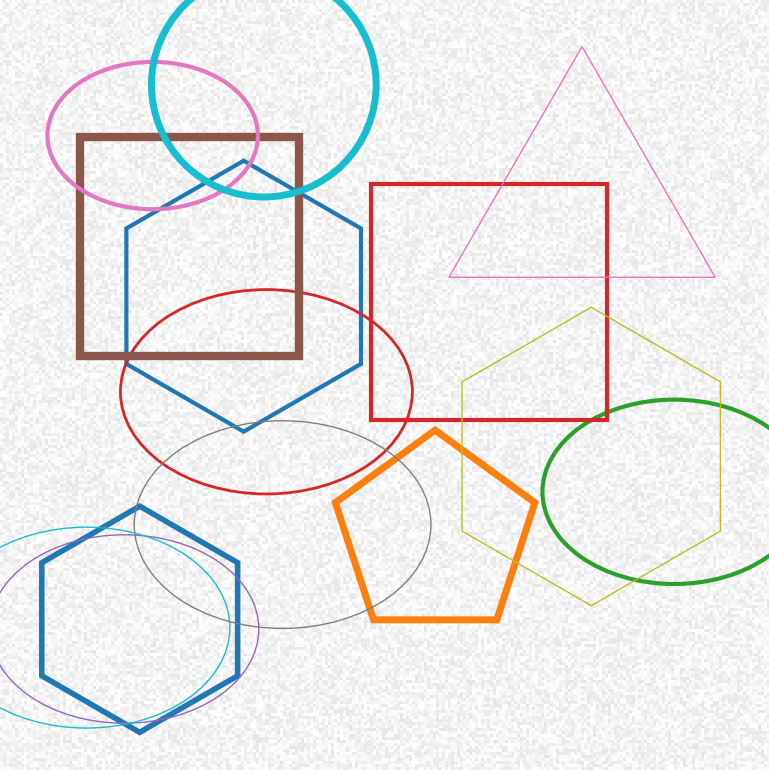[{"shape": "hexagon", "thickness": 1.5, "radius": 0.88, "center": [0.316, 0.615]}, {"shape": "hexagon", "thickness": 2, "radius": 0.73, "center": [0.181, 0.196]}, {"shape": "pentagon", "thickness": 2.5, "radius": 0.68, "center": [0.565, 0.305]}, {"shape": "oval", "thickness": 1.5, "radius": 0.86, "center": [0.876, 0.361]}, {"shape": "square", "thickness": 1.5, "radius": 0.77, "center": [0.635, 0.608]}, {"shape": "oval", "thickness": 1, "radius": 0.95, "center": [0.346, 0.491]}, {"shape": "oval", "thickness": 0.5, "radius": 0.87, "center": [0.161, 0.183]}, {"shape": "square", "thickness": 3, "radius": 0.71, "center": [0.246, 0.68]}, {"shape": "oval", "thickness": 1.5, "radius": 0.68, "center": [0.198, 0.824]}, {"shape": "triangle", "thickness": 0.5, "radius": 1.0, "center": [0.756, 0.74]}, {"shape": "oval", "thickness": 0.5, "radius": 0.96, "center": [0.367, 0.319]}, {"shape": "hexagon", "thickness": 0.5, "radius": 0.97, "center": [0.768, 0.407]}, {"shape": "oval", "thickness": 0.5, "radius": 0.93, "center": [0.112, 0.185]}, {"shape": "circle", "thickness": 2.5, "radius": 0.73, "center": [0.343, 0.89]}]